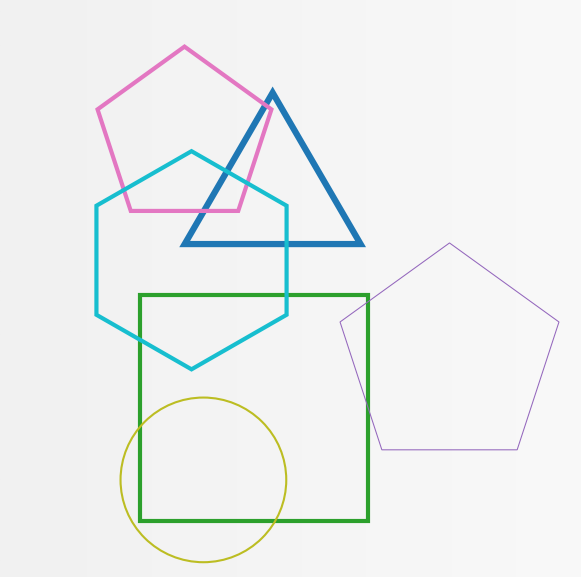[{"shape": "triangle", "thickness": 3, "radius": 0.87, "center": [0.469, 0.664]}, {"shape": "square", "thickness": 2, "radius": 0.98, "center": [0.437, 0.292]}, {"shape": "pentagon", "thickness": 0.5, "radius": 0.99, "center": [0.773, 0.38]}, {"shape": "pentagon", "thickness": 2, "radius": 0.79, "center": [0.317, 0.761]}, {"shape": "circle", "thickness": 1, "radius": 0.71, "center": [0.35, 0.168]}, {"shape": "hexagon", "thickness": 2, "radius": 0.94, "center": [0.329, 0.548]}]